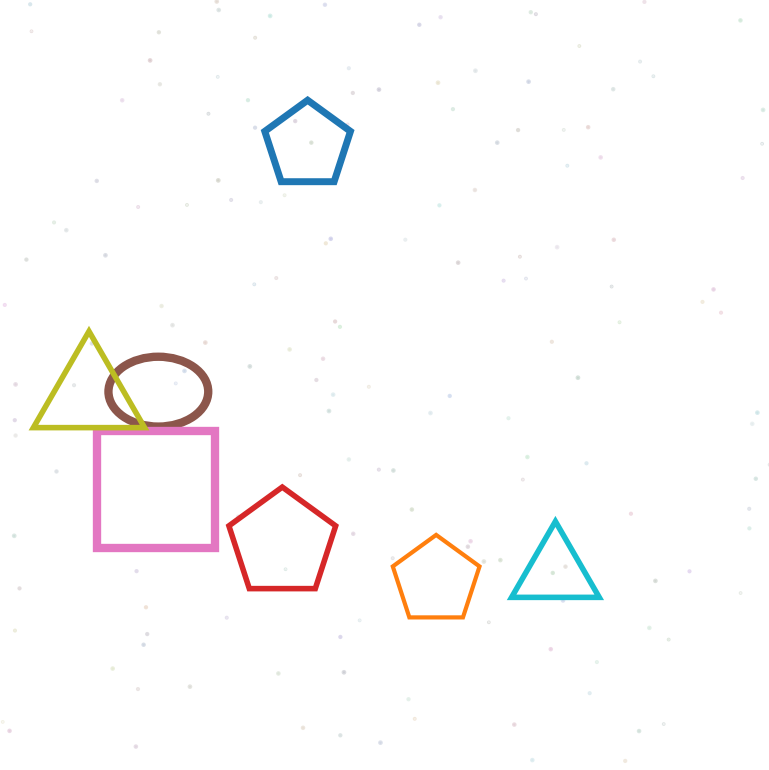[{"shape": "pentagon", "thickness": 2.5, "radius": 0.29, "center": [0.4, 0.811]}, {"shape": "pentagon", "thickness": 1.5, "radius": 0.3, "center": [0.566, 0.246]}, {"shape": "pentagon", "thickness": 2, "radius": 0.36, "center": [0.367, 0.295]}, {"shape": "oval", "thickness": 3, "radius": 0.32, "center": [0.206, 0.491]}, {"shape": "square", "thickness": 3, "radius": 0.38, "center": [0.203, 0.364]}, {"shape": "triangle", "thickness": 2, "radius": 0.42, "center": [0.116, 0.486]}, {"shape": "triangle", "thickness": 2, "radius": 0.33, "center": [0.721, 0.257]}]